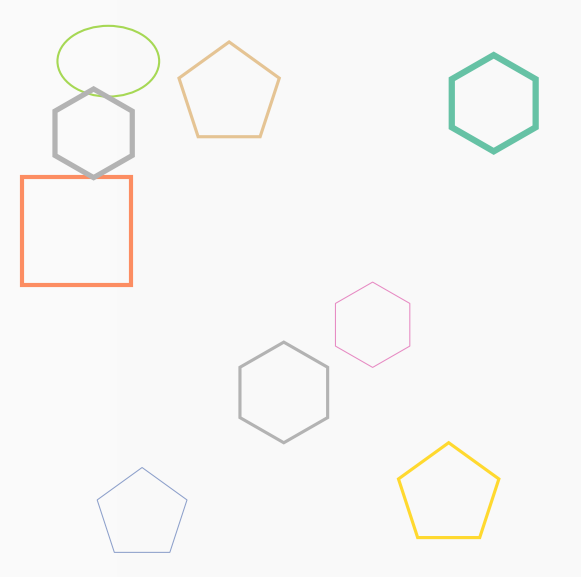[{"shape": "hexagon", "thickness": 3, "radius": 0.42, "center": [0.849, 0.82]}, {"shape": "square", "thickness": 2, "radius": 0.47, "center": [0.132, 0.599]}, {"shape": "pentagon", "thickness": 0.5, "radius": 0.41, "center": [0.244, 0.108]}, {"shape": "hexagon", "thickness": 0.5, "radius": 0.37, "center": [0.641, 0.437]}, {"shape": "oval", "thickness": 1, "radius": 0.44, "center": [0.186, 0.893]}, {"shape": "pentagon", "thickness": 1.5, "radius": 0.45, "center": [0.772, 0.142]}, {"shape": "pentagon", "thickness": 1.5, "radius": 0.45, "center": [0.394, 0.836]}, {"shape": "hexagon", "thickness": 1.5, "radius": 0.44, "center": [0.488, 0.32]}, {"shape": "hexagon", "thickness": 2.5, "radius": 0.38, "center": [0.161, 0.768]}]